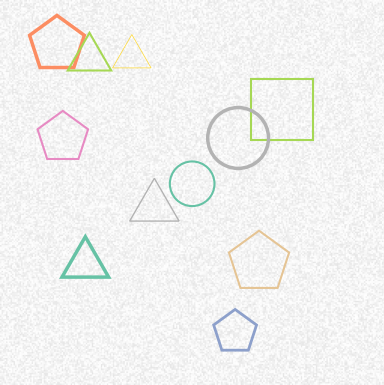[{"shape": "circle", "thickness": 1.5, "radius": 0.29, "center": [0.499, 0.523]}, {"shape": "triangle", "thickness": 2.5, "radius": 0.35, "center": [0.222, 0.315]}, {"shape": "pentagon", "thickness": 2.5, "radius": 0.37, "center": [0.148, 0.885]}, {"shape": "pentagon", "thickness": 2, "radius": 0.29, "center": [0.611, 0.138]}, {"shape": "pentagon", "thickness": 1.5, "radius": 0.35, "center": [0.163, 0.643]}, {"shape": "square", "thickness": 1.5, "radius": 0.4, "center": [0.732, 0.716]}, {"shape": "triangle", "thickness": 1.5, "radius": 0.33, "center": [0.232, 0.85]}, {"shape": "triangle", "thickness": 0.5, "radius": 0.29, "center": [0.342, 0.853]}, {"shape": "pentagon", "thickness": 1.5, "radius": 0.41, "center": [0.673, 0.319]}, {"shape": "triangle", "thickness": 1, "radius": 0.37, "center": [0.401, 0.463]}, {"shape": "circle", "thickness": 2.5, "radius": 0.39, "center": [0.619, 0.642]}]